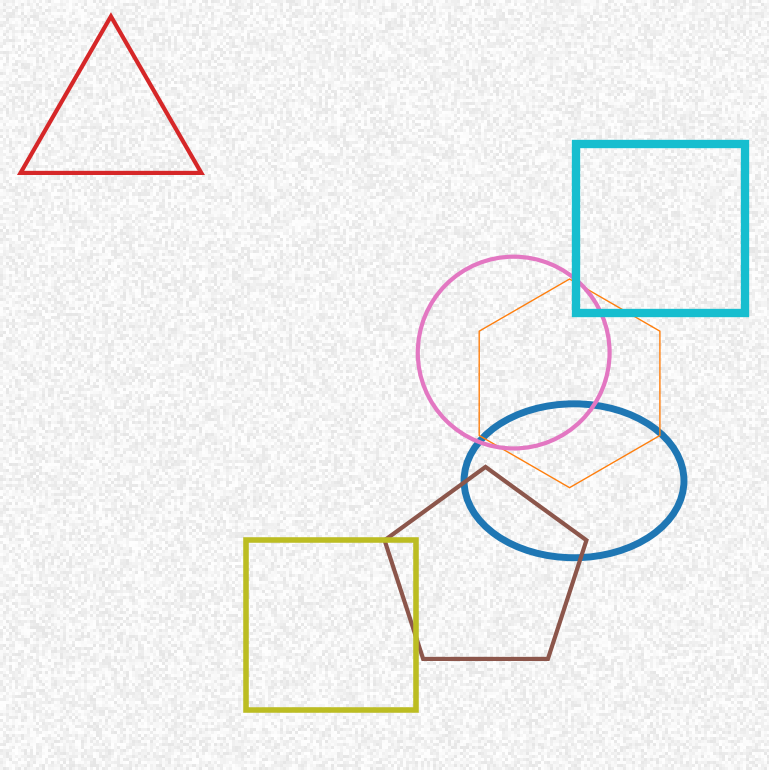[{"shape": "oval", "thickness": 2.5, "radius": 0.71, "center": [0.745, 0.376]}, {"shape": "hexagon", "thickness": 0.5, "radius": 0.68, "center": [0.74, 0.502]}, {"shape": "triangle", "thickness": 1.5, "radius": 0.68, "center": [0.144, 0.843]}, {"shape": "pentagon", "thickness": 1.5, "radius": 0.69, "center": [0.631, 0.256]}, {"shape": "circle", "thickness": 1.5, "radius": 0.62, "center": [0.667, 0.542]}, {"shape": "square", "thickness": 2, "radius": 0.55, "center": [0.43, 0.188]}, {"shape": "square", "thickness": 3, "radius": 0.55, "center": [0.858, 0.703]}]